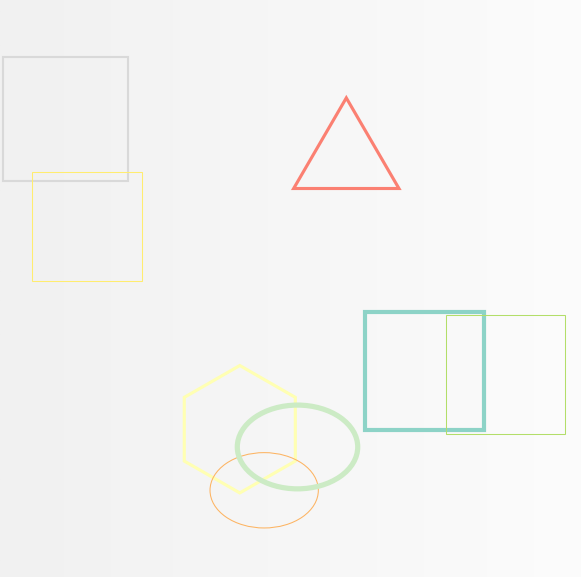[{"shape": "square", "thickness": 2, "radius": 0.51, "center": [0.73, 0.356]}, {"shape": "hexagon", "thickness": 1.5, "radius": 0.55, "center": [0.413, 0.256]}, {"shape": "triangle", "thickness": 1.5, "radius": 0.52, "center": [0.596, 0.725]}, {"shape": "oval", "thickness": 0.5, "radius": 0.47, "center": [0.454, 0.15]}, {"shape": "square", "thickness": 0.5, "radius": 0.51, "center": [0.87, 0.351]}, {"shape": "square", "thickness": 1, "radius": 0.54, "center": [0.113, 0.794]}, {"shape": "oval", "thickness": 2.5, "radius": 0.52, "center": [0.512, 0.225]}, {"shape": "square", "thickness": 0.5, "radius": 0.47, "center": [0.15, 0.607]}]